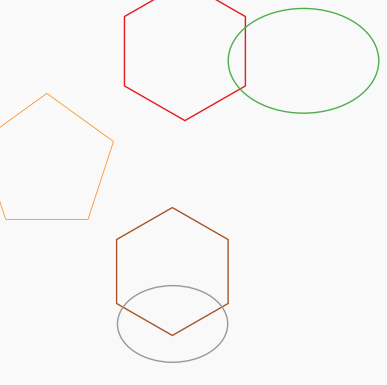[{"shape": "hexagon", "thickness": 1, "radius": 0.9, "center": [0.477, 0.867]}, {"shape": "oval", "thickness": 1, "radius": 0.97, "center": [0.783, 0.842]}, {"shape": "pentagon", "thickness": 0.5, "radius": 0.9, "center": [0.121, 0.577]}, {"shape": "hexagon", "thickness": 1, "radius": 0.83, "center": [0.445, 0.295]}, {"shape": "oval", "thickness": 1, "radius": 0.71, "center": [0.445, 0.159]}]